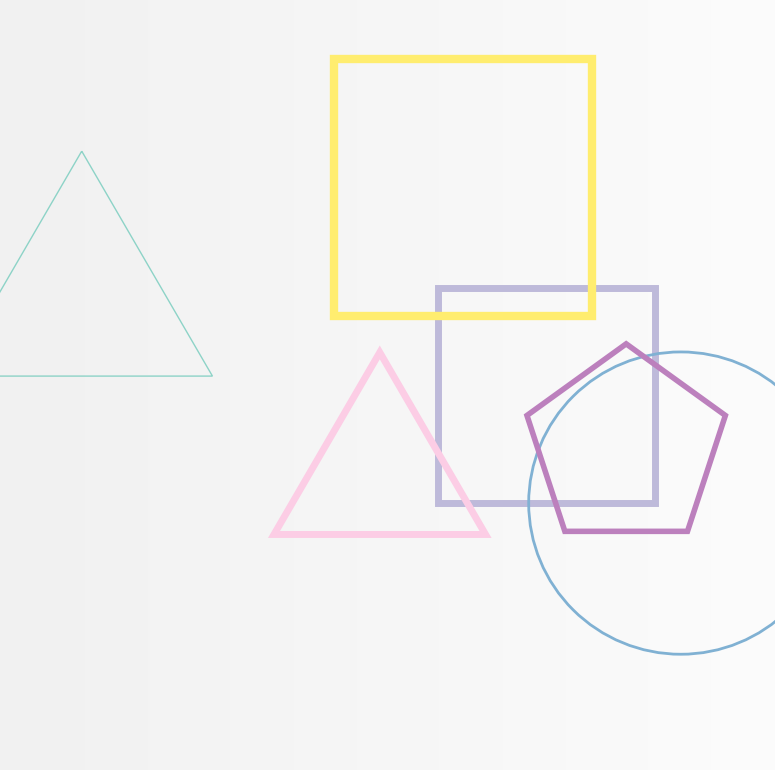[{"shape": "triangle", "thickness": 0.5, "radius": 0.97, "center": [0.105, 0.609]}, {"shape": "square", "thickness": 2.5, "radius": 0.7, "center": [0.706, 0.486]}, {"shape": "circle", "thickness": 1, "radius": 0.98, "center": [0.878, 0.347]}, {"shape": "triangle", "thickness": 2.5, "radius": 0.79, "center": [0.49, 0.385]}, {"shape": "pentagon", "thickness": 2, "radius": 0.67, "center": [0.808, 0.419]}, {"shape": "square", "thickness": 3, "radius": 0.83, "center": [0.597, 0.757]}]